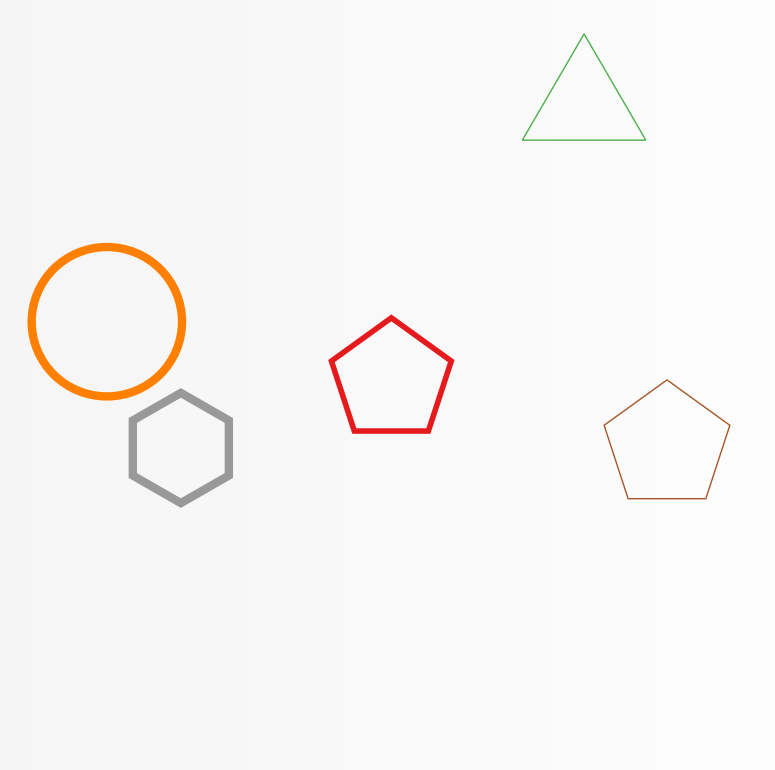[{"shape": "pentagon", "thickness": 2, "radius": 0.41, "center": [0.505, 0.506]}, {"shape": "triangle", "thickness": 0.5, "radius": 0.46, "center": [0.754, 0.864]}, {"shape": "circle", "thickness": 3, "radius": 0.49, "center": [0.138, 0.582]}, {"shape": "pentagon", "thickness": 0.5, "radius": 0.43, "center": [0.861, 0.421]}, {"shape": "hexagon", "thickness": 3, "radius": 0.36, "center": [0.233, 0.418]}]